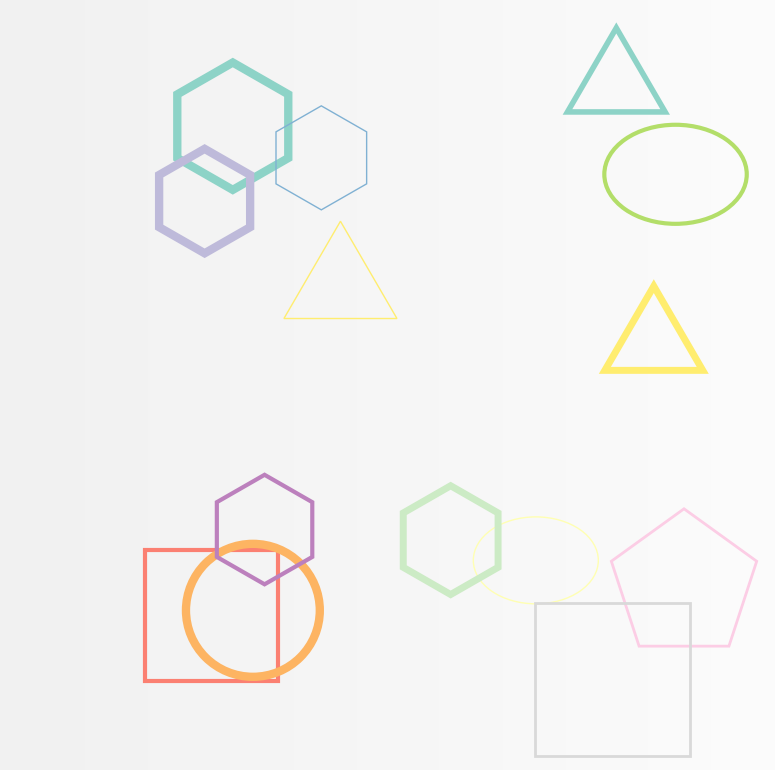[{"shape": "hexagon", "thickness": 3, "radius": 0.41, "center": [0.3, 0.836]}, {"shape": "triangle", "thickness": 2, "radius": 0.36, "center": [0.795, 0.891]}, {"shape": "oval", "thickness": 0.5, "radius": 0.4, "center": [0.691, 0.272]}, {"shape": "hexagon", "thickness": 3, "radius": 0.34, "center": [0.264, 0.739]}, {"shape": "square", "thickness": 1.5, "radius": 0.43, "center": [0.273, 0.2]}, {"shape": "hexagon", "thickness": 0.5, "radius": 0.34, "center": [0.415, 0.795]}, {"shape": "circle", "thickness": 3, "radius": 0.43, "center": [0.326, 0.207]}, {"shape": "oval", "thickness": 1.5, "radius": 0.46, "center": [0.872, 0.774]}, {"shape": "pentagon", "thickness": 1, "radius": 0.49, "center": [0.883, 0.241]}, {"shape": "square", "thickness": 1, "radius": 0.5, "center": [0.79, 0.118]}, {"shape": "hexagon", "thickness": 1.5, "radius": 0.36, "center": [0.341, 0.312]}, {"shape": "hexagon", "thickness": 2.5, "radius": 0.35, "center": [0.582, 0.299]}, {"shape": "triangle", "thickness": 0.5, "radius": 0.42, "center": [0.439, 0.628]}, {"shape": "triangle", "thickness": 2.5, "radius": 0.36, "center": [0.844, 0.555]}]